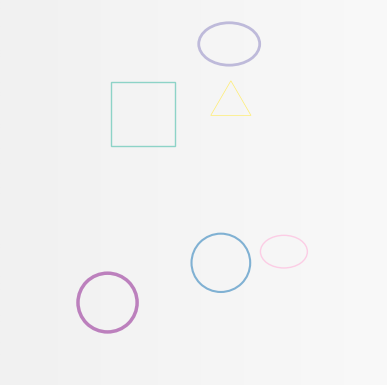[{"shape": "square", "thickness": 1, "radius": 0.41, "center": [0.369, 0.703]}, {"shape": "oval", "thickness": 2, "radius": 0.39, "center": [0.592, 0.886]}, {"shape": "circle", "thickness": 1.5, "radius": 0.38, "center": [0.57, 0.317]}, {"shape": "oval", "thickness": 1, "radius": 0.3, "center": [0.733, 0.346]}, {"shape": "circle", "thickness": 2.5, "radius": 0.38, "center": [0.278, 0.214]}, {"shape": "triangle", "thickness": 0.5, "radius": 0.3, "center": [0.596, 0.73]}]